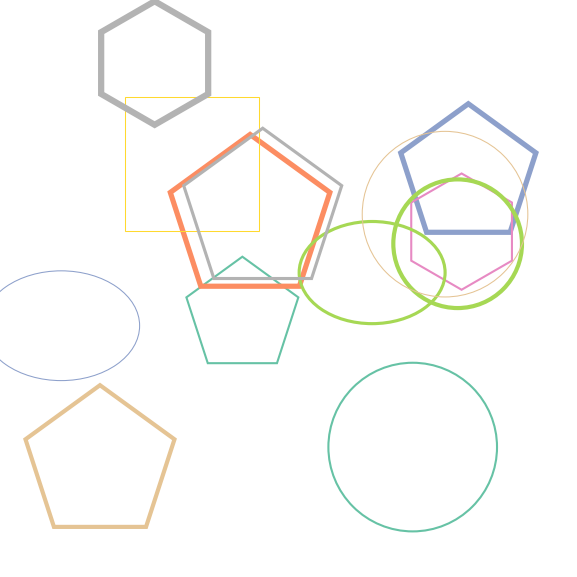[{"shape": "pentagon", "thickness": 1, "radius": 0.51, "center": [0.42, 0.453]}, {"shape": "circle", "thickness": 1, "radius": 0.73, "center": [0.715, 0.225]}, {"shape": "pentagon", "thickness": 2.5, "radius": 0.73, "center": [0.433, 0.621]}, {"shape": "pentagon", "thickness": 2.5, "radius": 0.62, "center": [0.811, 0.696]}, {"shape": "oval", "thickness": 0.5, "radius": 0.68, "center": [0.106, 0.435]}, {"shape": "hexagon", "thickness": 1, "radius": 0.5, "center": [0.799, 0.598]}, {"shape": "oval", "thickness": 1.5, "radius": 0.63, "center": [0.644, 0.527]}, {"shape": "circle", "thickness": 2, "radius": 0.56, "center": [0.792, 0.577]}, {"shape": "square", "thickness": 0.5, "radius": 0.58, "center": [0.333, 0.714]}, {"shape": "pentagon", "thickness": 2, "radius": 0.68, "center": [0.173, 0.196]}, {"shape": "circle", "thickness": 0.5, "radius": 0.72, "center": [0.771, 0.628]}, {"shape": "pentagon", "thickness": 1.5, "radius": 0.72, "center": [0.455, 0.633]}, {"shape": "hexagon", "thickness": 3, "radius": 0.53, "center": [0.268, 0.89]}]